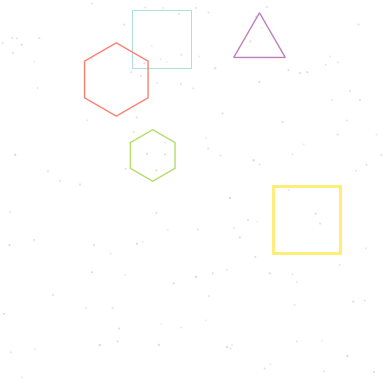[{"shape": "square", "thickness": 0.5, "radius": 0.38, "center": [0.419, 0.898]}, {"shape": "hexagon", "thickness": 1, "radius": 0.48, "center": [0.302, 0.794]}, {"shape": "hexagon", "thickness": 1, "radius": 0.33, "center": [0.397, 0.596]}, {"shape": "triangle", "thickness": 1, "radius": 0.39, "center": [0.674, 0.889]}, {"shape": "square", "thickness": 2, "radius": 0.43, "center": [0.797, 0.429]}]